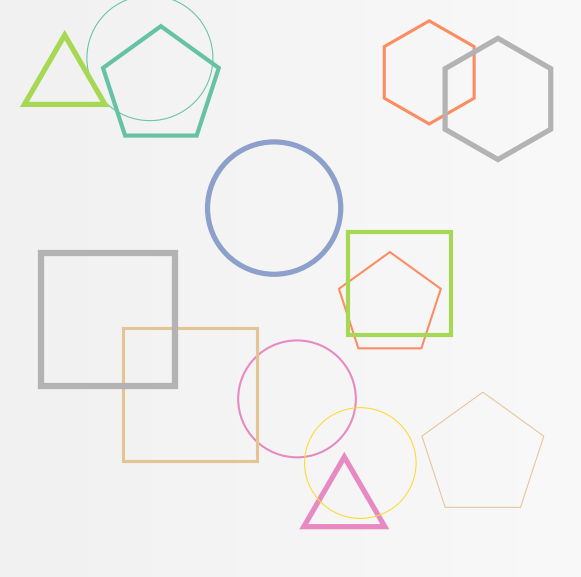[{"shape": "circle", "thickness": 0.5, "radius": 0.54, "center": [0.258, 0.899]}, {"shape": "pentagon", "thickness": 2, "radius": 0.52, "center": [0.277, 0.849]}, {"shape": "pentagon", "thickness": 1, "radius": 0.46, "center": [0.671, 0.471]}, {"shape": "hexagon", "thickness": 1.5, "radius": 0.45, "center": [0.738, 0.874]}, {"shape": "circle", "thickness": 2.5, "radius": 0.57, "center": [0.472, 0.639]}, {"shape": "triangle", "thickness": 2.5, "radius": 0.4, "center": [0.592, 0.127]}, {"shape": "circle", "thickness": 1, "radius": 0.51, "center": [0.511, 0.308]}, {"shape": "triangle", "thickness": 2.5, "radius": 0.4, "center": [0.111, 0.858]}, {"shape": "square", "thickness": 2, "radius": 0.44, "center": [0.687, 0.508]}, {"shape": "circle", "thickness": 0.5, "radius": 0.48, "center": [0.62, 0.197]}, {"shape": "square", "thickness": 1.5, "radius": 0.57, "center": [0.327, 0.316]}, {"shape": "pentagon", "thickness": 0.5, "radius": 0.55, "center": [0.831, 0.21]}, {"shape": "hexagon", "thickness": 2.5, "radius": 0.52, "center": [0.857, 0.828]}, {"shape": "square", "thickness": 3, "radius": 0.58, "center": [0.186, 0.446]}]